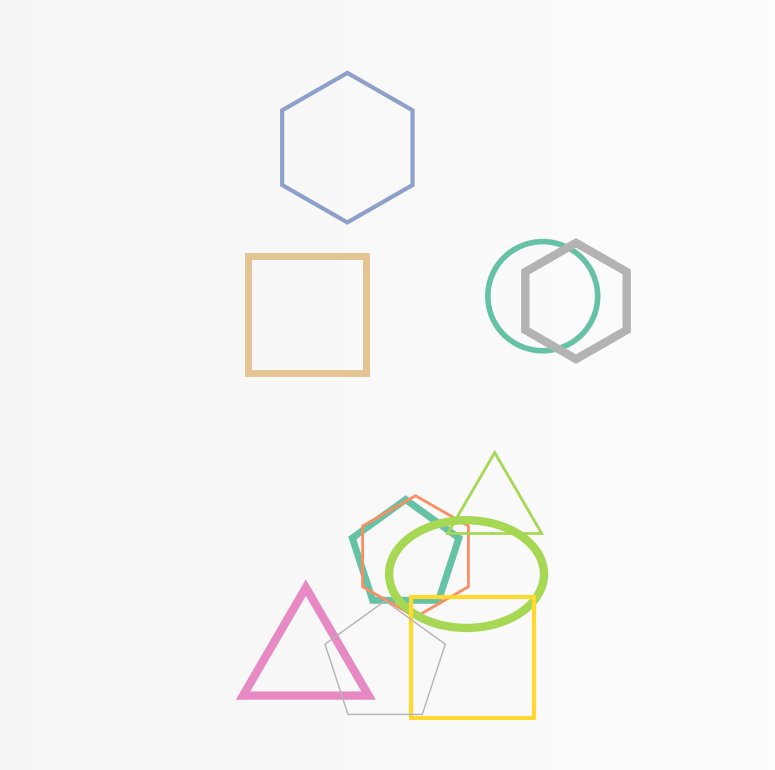[{"shape": "circle", "thickness": 2, "radius": 0.35, "center": [0.7, 0.615]}, {"shape": "pentagon", "thickness": 2.5, "radius": 0.36, "center": [0.523, 0.279]}, {"shape": "hexagon", "thickness": 1, "radius": 0.39, "center": [0.536, 0.277]}, {"shape": "hexagon", "thickness": 1.5, "radius": 0.49, "center": [0.448, 0.808]}, {"shape": "triangle", "thickness": 3, "radius": 0.47, "center": [0.395, 0.143]}, {"shape": "triangle", "thickness": 1, "radius": 0.35, "center": [0.638, 0.342]}, {"shape": "oval", "thickness": 3, "radius": 0.5, "center": [0.602, 0.254]}, {"shape": "square", "thickness": 1.5, "radius": 0.4, "center": [0.609, 0.146]}, {"shape": "square", "thickness": 2.5, "radius": 0.38, "center": [0.396, 0.592]}, {"shape": "pentagon", "thickness": 0.5, "radius": 0.41, "center": [0.497, 0.138]}, {"shape": "hexagon", "thickness": 3, "radius": 0.38, "center": [0.743, 0.609]}]